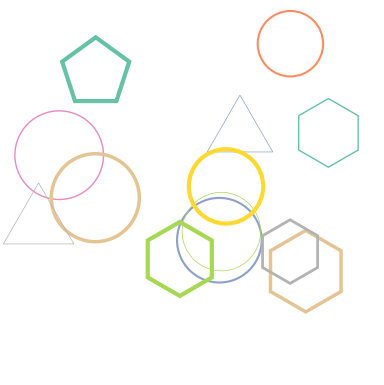[{"shape": "hexagon", "thickness": 1, "radius": 0.45, "center": [0.853, 0.655]}, {"shape": "pentagon", "thickness": 3, "radius": 0.46, "center": [0.249, 0.812]}, {"shape": "circle", "thickness": 1.5, "radius": 0.42, "center": [0.754, 0.886]}, {"shape": "triangle", "thickness": 0.5, "radius": 0.49, "center": [0.623, 0.655]}, {"shape": "circle", "thickness": 1.5, "radius": 0.55, "center": [0.57, 0.376]}, {"shape": "circle", "thickness": 1, "radius": 0.58, "center": [0.154, 0.597]}, {"shape": "hexagon", "thickness": 3, "radius": 0.48, "center": [0.467, 0.327]}, {"shape": "circle", "thickness": 0.5, "radius": 0.51, "center": [0.575, 0.398]}, {"shape": "circle", "thickness": 3, "radius": 0.48, "center": [0.587, 0.516]}, {"shape": "circle", "thickness": 2.5, "radius": 0.57, "center": [0.248, 0.486]}, {"shape": "hexagon", "thickness": 2.5, "radius": 0.53, "center": [0.794, 0.296]}, {"shape": "hexagon", "thickness": 2, "radius": 0.41, "center": [0.753, 0.346]}, {"shape": "triangle", "thickness": 0.5, "radius": 0.53, "center": [0.1, 0.419]}]